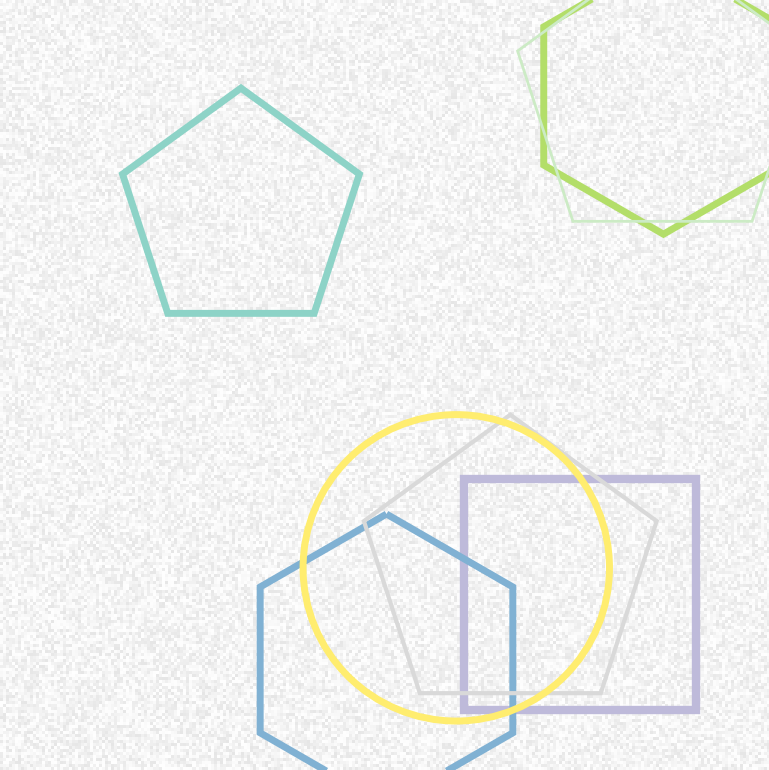[{"shape": "pentagon", "thickness": 2.5, "radius": 0.81, "center": [0.313, 0.724]}, {"shape": "square", "thickness": 3, "radius": 0.75, "center": [0.753, 0.228]}, {"shape": "hexagon", "thickness": 2.5, "radius": 0.95, "center": [0.502, 0.143]}, {"shape": "hexagon", "thickness": 2.5, "radius": 0.9, "center": [0.862, 0.875]}, {"shape": "pentagon", "thickness": 1.5, "radius": 1.0, "center": [0.663, 0.261]}, {"shape": "pentagon", "thickness": 1, "radius": 0.99, "center": [0.86, 0.873]}, {"shape": "circle", "thickness": 2.5, "radius": 0.99, "center": [0.593, 0.263]}]